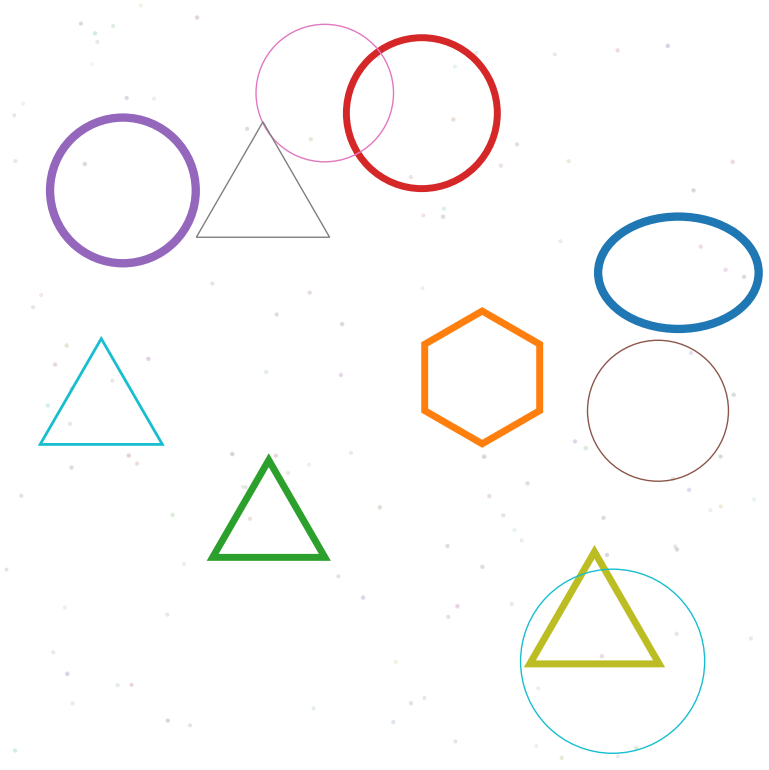[{"shape": "oval", "thickness": 3, "radius": 0.52, "center": [0.881, 0.646]}, {"shape": "hexagon", "thickness": 2.5, "radius": 0.43, "center": [0.626, 0.51]}, {"shape": "triangle", "thickness": 2.5, "radius": 0.42, "center": [0.349, 0.318]}, {"shape": "circle", "thickness": 2.5, "radius": 0.49, "center": [0.548, 0.853]}, {"shape": "circle", "thickness": 3, "radius": 0.47, "center": [0.16, 0.753]}, {"shape": "circle", "thickness": 0.5, "radius": 0.46, "center": [0.855, 0.467]}, {"shape": "circle", "thickness": 0.5, "radius": 0.45, "center": [0.422, 0.879]}, {"shape": "triangle", "thickness": 0.5, "radius": 0.5, "center": [0.342, 0.742]}, {"shape": "triangle", "thickness": 2.5, "radius": 0.48, "center": [0.772, 0.186]}, {"shape": "triangle", "thickness": 1, "radius": 0.46, "center": [0.131, 0.469]}, {"shape": "circle", "thickness": 0.5, "radius": 0.6, "center": [0.796, 0.141]}]